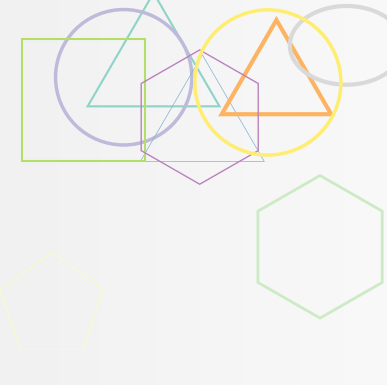[{"shape": "triangle", "thickness": 1.5, "radius": 0.98, "center": [0.396, 0.822]}, {"shape": "pentagon", "thickness": 0.5, "radius": 0.7, "center": [0.133, 0.205]}, {"shape": "circle", "thickness": 2.5, "radius": 0.88, "center": [0.319, 0.799]}, {"shape": "triangle", "thickness": 0.5, "radius": 0.92, "center": [0.522, 0.673]}, {"shape": "triangle", "thickness": 3, "radius": 0.82, "center": [0.713, 0.785]}, {"shape": "square", "thickness": 1.5, "radius": 0.79, "center": [0.215, 0.74]}, {"shape": "oval", "thickness": 3, "radius": 0.73, "center": [0.894, 0.882]}, {"shape": "hexagon", "thickness": 1, "radius": 0.87, "center": [0.515, 0.696]}, {"shape": "hexagon", "thickness": 2, "radius": 0.93, "center": [0.826, 0.359]}, {"shape": "circle", "thickness": 2.5, "radius": 0.94, "center": [0.691, 0.786]}]